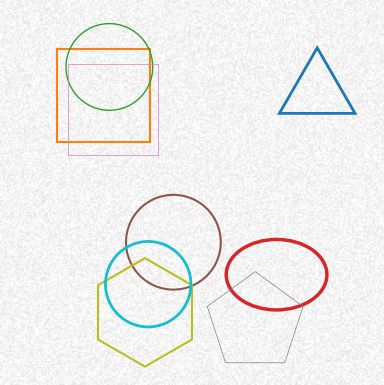[{"shape": "triangle", "thickness": 2, "radius": 0.57, "center": [0.824, 0.762]}, {"shape": "square", "thickness": 1.5, "radius": 0.61, "center": [0.269, 0.753]}, {"shape": "circle", "thickness": 1, "radius": 0.56, "center": [0.284, 0.826]}, {"shape": "oval", "thickness": 2.5, "radius": 0.65, "center": [0.718, 0.287]}, {"shape": "circle", "thickness": 1.5, "radius": 0.62, "center": [0.45, 0.371]}, {"shape": "square", "thickness": 0.5, "radius": 0.59, "center": [0.293, 0.716]}, {"shape": "pentagon", "thickness": 0.5, "radius": 0.65, "center": [0.663, 0.164]}, {"shape": "hexagon", "thickness": 1.5, "radius": 0.7, "center": [0.377, 0.189]}, {"shape": "circle", "thickness": 2, "radius": 0.55, "center": [0.385, 0.262]}]